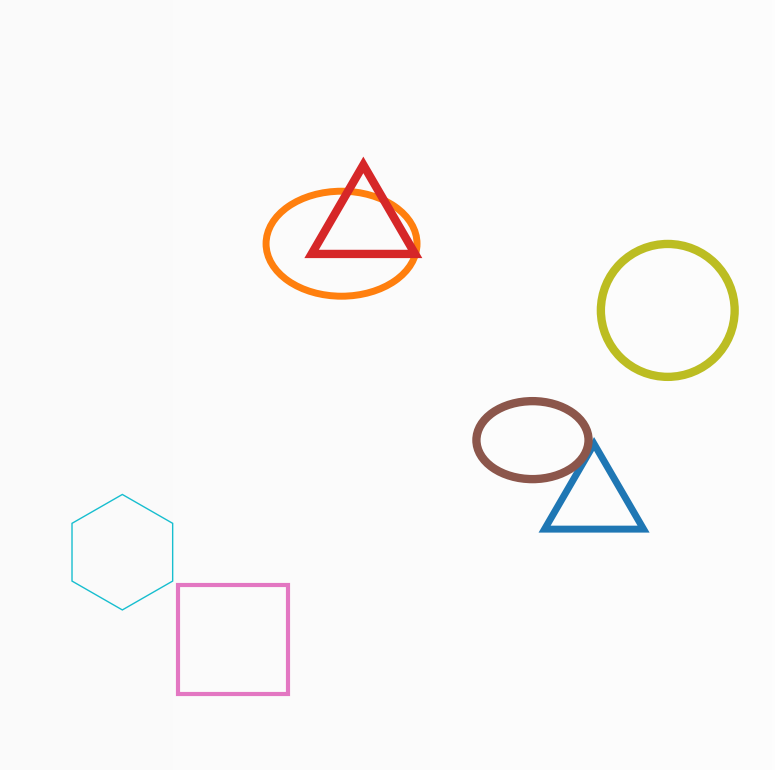[{"shape": "triangle", "thickness": 2.5, "radius": 0.37, "center": [0.767, 0.35]}, {"shape": "oval", "thickness": 2.5, "radius": 0.49, "center": [0.441, 0.683]}, {"shape": "triangle", "thickness": 3, "radius": 0.39, "center": [0.469, 0.709]}, {"shape": "oval", "thickness": 3, "radius": 0.36, "center": [0.687, 0.428]}, {"shape": "square", "thickness": 1.5, "radius": 0.35, "center": [0.301, 0.17]}, {"shape": "circle", "thickness": 3, "radius": 0.43, "center": [0.862, 0.597]}, {"shape": "hexagon", "thickness": 0.5, "radius": 0.37, "center": [0.158, 0.283]}]